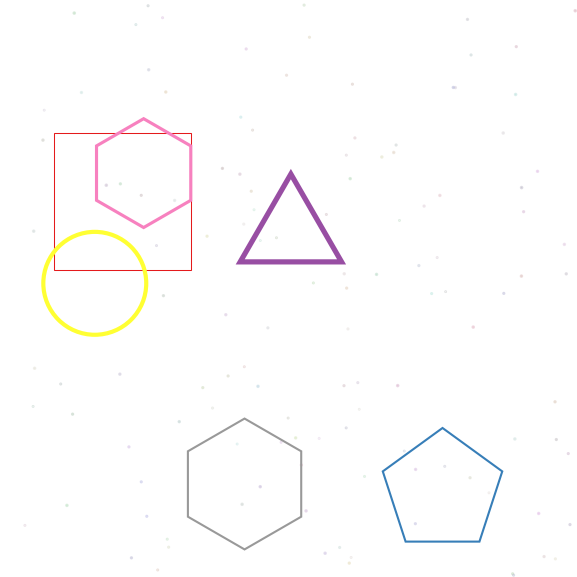[{"shape": "square", "thickness": 0.5, "radius": 0.6, "center": [0.212, 0.65]}, {"shape": "pentagon", "thickness": 1, "radius": 0.54, "center": [0.766, 0.149]}, {"shape": "triangle", "thickness": 2.5, "radius": 0.51, "center": [0.504, 0.596]}, {"shape": "circle", "thickness": 2, "radius": 0.45, "center": [0.164, 0.509]}, {"shape": "hexagon", "thickness": 1.5, "radius": 0.47, "center": [0.249, 0.699]}, {"shape": "hexagon", "thickness": 1, "radius": 0.57, "center": [0.423, 0.161]}]